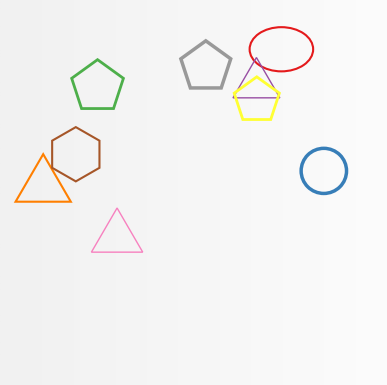[{"shape": "oval", "thickness": 1.5, "radius": 0.41, "center": [0.726, 0.872]}, {"shape": "circle", "thickness": 2.5, "radius": 0.29, "center": [0.836, 0.556]}, {"shape": "pentagon", "thickness": 2, "radius": 0.35, "center": [0.252, 0.775]}, {"shape": "triangle", "thickness": 1, "radius": 0.35, "center": [0.662, 0.781]}, {"shape": "triangle", "thickness": 1.5, "radius": 0.41, "center": [0.111, 0.517]}, {"shape": "pentagon", "thickness": 2, "radius": 0.31, "center": [0.663, 0.739]}, {"shape": "hexagon", "thickness": 1.5, "radius": 0.35, "center": [0.196, 0.599]}, {"shape": "triangle", "thickness": 1, "radius": 0.38, "center": [0.302, 0.383]}, {"shape": "pentagon", "thickness": 2.5, "radius": 0.34, "center": [0.531, 0.826]}]